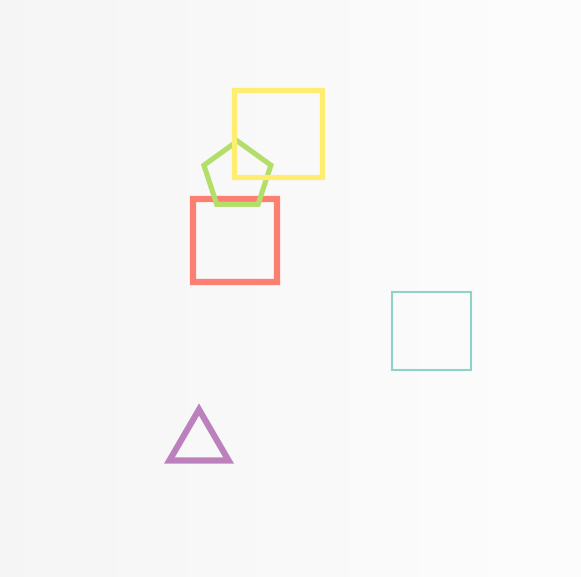[{"shape": "square", "thickness": 1, "radius": 0.34, "center": [0.743, 0.425]}, {"shape": "square", "thickness": 3, "radius": 0.36, "center": [0.405, 0.582]}, {"shape": "pentagon", "thickness": 2.5, "radius": 0.3, "center": [0.408, 0.694]}, {"shape": "triangle", "thickness": 3, "radius": 0.29, "center": [0.342, 0.231]}, {"shape": "square", "thickness": 2.5, "radius": 0.38, "center": [0.479, 0.768]}]